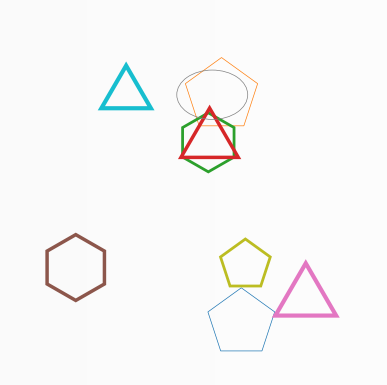[{"shape": "pentagon", "thickness": 0.5, "radius": 0.45, "center": [0.623, 0.162]}, {"shape": "pentagon", "thickness": 0.5, "radius": 0.49, "center": [0.572, 0.752]}, {"shape": "hexagon", "thickness": 2, "radius": 0.38, "center": [0.538, 0.63]}, {"shape": "triangle", "thickness": 2.5, "radius": 0.43, "center": [0.541, 0.634]}, {"shape": "hexagon", "thickness": 2.5, "radius": 0.43, "center": [0.196, 0.305]}, {"shape": "triangle", "thickness": 3, "radius": 0.45, "center": [0.789, 0.226]}, {"shape": "oval", "thickness": 0.5, "radius": 0.46, "center": [0.548, 0.754]}, {"shape": "pentagon", "thickness": 2, "radius": 0.34, "center": [0.633, 0.312]}, {"shape": "triangle", "thickness": 3, "radius": 0.37, "center": [0.326, 0.756]}]